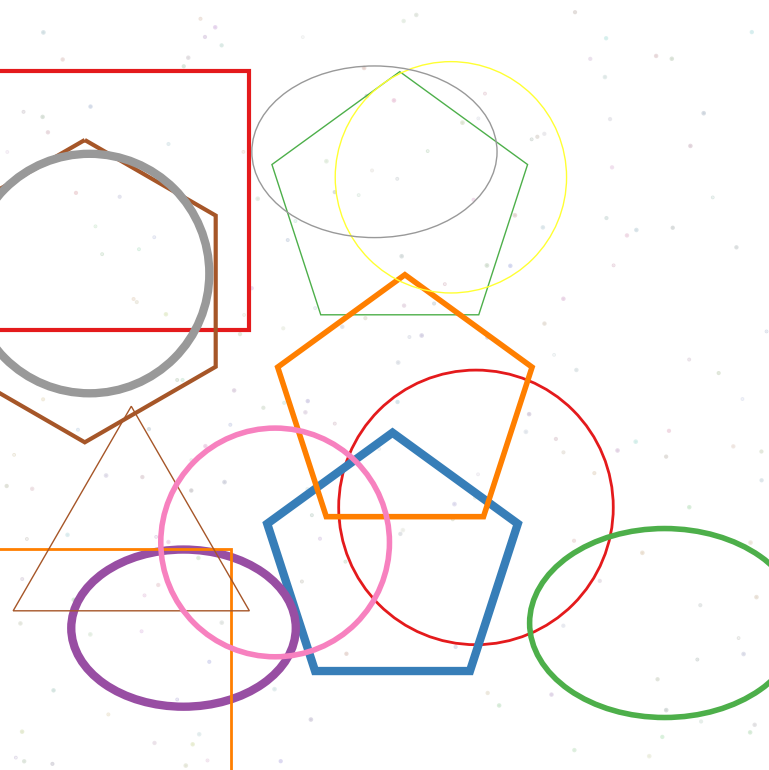[{"shape": "square", "thickness": 1.5, "radius": 0.84, "center": [0.156, 0.739]}, {"shape": "circle", "thickness": 1, "radius": 0.89, "center": [0.618, 0.341]}, {"shape": "pentagon", "thickness": 3, "radius": 0.86, "center": [0.51, 0.267]}, {"shape": "oval", "thickness": 2, "radius": 0.88, "center": [0.863, 0.191]}, {"shape": "pentagon", "thickness": 0.5, "radius": 0.87, "center": [0.519, 0.732]}, {"shape": "oval", "thickness": 3, "radius": 0.73, "center": [0.238, 0.184]}, {"shape": "square", "thickness": 1, "radius": 0.87, "center": [0.125, 0.113]}, {"shape": "pentagon", "thickness": 2, "radius": 0.87, "center": [0.526, 0.47]}, {"shape": "circle", "thickness": 0.5, "radius": 0.75, "center": [0.586, 0.77]}, {"shape": "hexagon", "thickness": 1.5, "radius": 0.98, "center": [0.11, 0.622]}, {"shape": "triangle", "thickness": 0.5, "radius": 0.89, "center": [0.17, 0.295]}, {"shape": "circle", "thickness": 2, "radius": 0.74, "center": [0.357, 0.296]}, {"shape": "oval", "thickness": 0.5, "radius": 0.8, "center": [0.486, 0.803]}, {"shape": "circle", "thickness": 3, "radius": 0.78, "center": [0.116, 0.645]}]